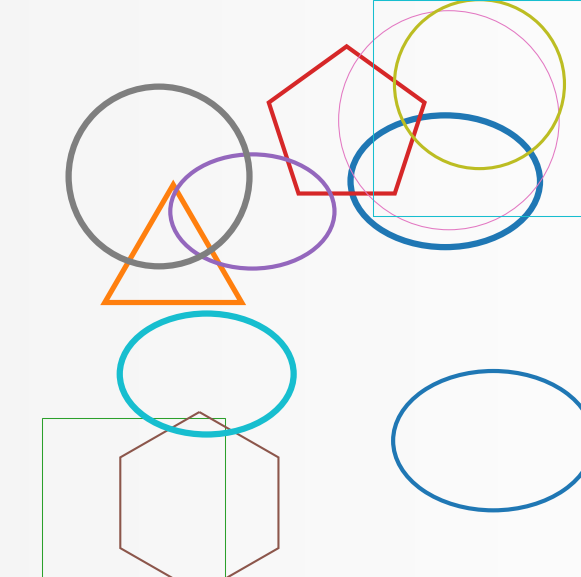[{"shape": "oval", "thickness": 3, "radius": 0.81, "center": [0.766, 0.685]}, {"shape": "oval", "thickness": 2, "radius": 0.86, "center": [0.849, 0.236]}, {"shape": "triangle", "thickness": 2.5, "radius": 0.68, "center": [0.298, 0.543]}, {"shape": "square", "thickness": 0.5, "radius": 0.79, "center": [0.23, 0.117]}, {"shape": "pentagon", "thickness": 2, "radius": 0.7, "center": [0.596, 0.778]}, {"shape": "oval", "thickness": 2, "radius": 0.71, "center": [0.434, 0.633]}, {"shape": "hexagon", "thickness": 1, "radius": 0.79, "center": [0.343, 0.129]}, {"shape": "circle", "thickness": 0.5, "radius": 0.95, "center": [0.772, 0.791]}, {"shape": "circle", "thickness": 3, "radius": 0.78, "center": [0.274, 0.694]}, {"shape": "circle", "thickness": 1.5, "radius": 0.73, "center": [0.825, 0.853]}, {"shape": "oval", "thickness": 3, "radius": 0.75, "center": [0.356, 0.351]}, {"shape": "square", "thickness": 0.5, "radius": 0.93, "center": [0.828, 0.812]}]